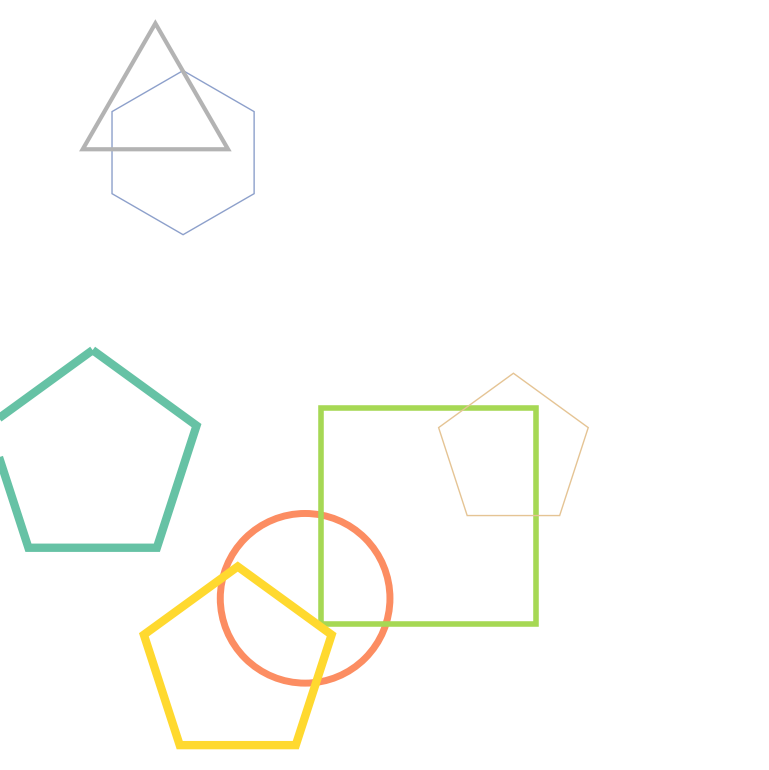[{"shape": "pentagon", "thickness": 3, "radius": 0.71, "center": [0.12, 0.403]}, {"shape": "circle", "thickness": 2.5, "radius": 0.55, "center": [0.396, 0.223]}, {"shape": "hexagon", "thickness": 0.5, "radius": 0.53, "center": [0.238, 0.802]}, {"shape": "square", "thickness": 2, "radius": 0.7, "center": [0.557, 0.33]}, {"shape": "pentagon", "thickness": 3, "radius": 0.64, "center": [0.309, 0.136]}, {"shape": "pentagon", "thickness": 0.5, "radius": 0.51, "center": [0.667, 0.413]}, {"shape": "triangle", "thickness": 1.5, "radius": 0.54, "center": [0.202, 0.861]}]